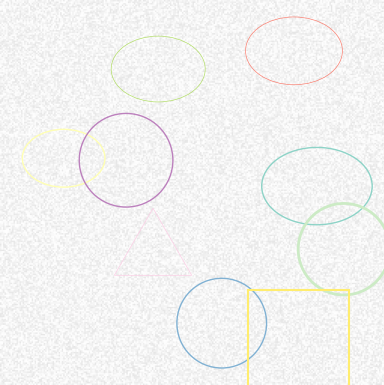[{"shape": "oval", "thickness": 1, "radius": 0.72, "center": [0.823, 0.517]}, {"shape": "oval", "thickness": 1, "radius": 0.54, "center": [0.165, 0.589]}, {"shape": "oval", "thickness": 0.5, "radius": 0.63, "center": [0.764, 0.868]}, {"shape": "circle", "thickness": 1, "radius": 0.58, "center": [0.576, 0.161]}, {"shape": "oval", "thickness": 0.5, "radius": 0.61, "center": [0.411, 0.821]}, {"shape": "triangle", "thickness": 0.5, "radius": 0.58, "center": [0.397, 0.343]}, {"shape": "circle", "thickness": 1, "radius": 0.61, "center": [0.327, 0.584]}, {"shape": "circle", "thickness": 2, "radius": 0.59, "center": [0.893, 0.353]}, {"shape": "square", "thickness": 1.5, "radius": 0.66, "center": [0.774, 0.116]}]